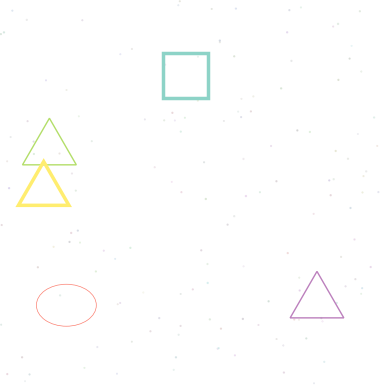[{"shape": "square", "thickness": 2.5, "radius": 0.29, "center": [0.482, 0.804]}, {"shape": "oval", "thickness": 0.5, "radius": 0.39, "center": [0.172, 0.207]}, {"shape": "triangle", "thickness": 1, "radius": 0.4, "center": [0.128, 0.612]}, {"shape": "triangle", "thickness": 1, "radius": 0.4, "center": [0.823, 0.215]}, {"shape": "triangle", "thickness": 2.5, "radius": 0.38, "center": [0.113, 0.505]}]